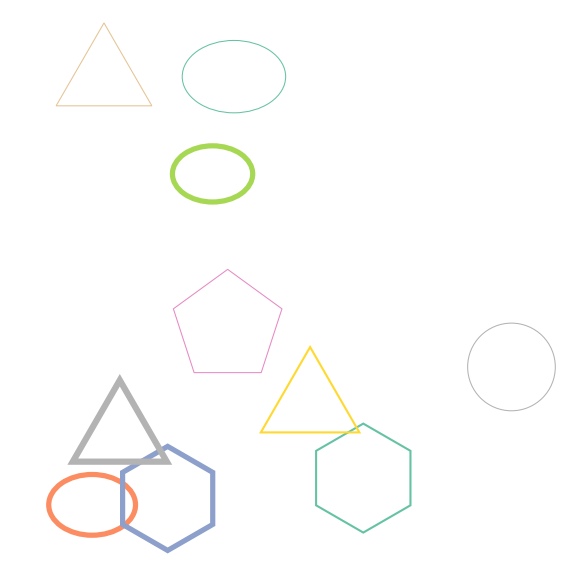[{"shape": "oval", "thickness": 0.5, "radius": 0.45, "center": [0.405, 0.866]}, {"shape": "hexagon", "thickness": 1, "radius": 0.47, "center": [0.629, 0.171]}, {"shape": "oval", "thickness": 2.5, "radius": 0.38, "center": [0.16, 0.125]}, {"shape": "hexagon", "thickness": 2.5, "radius": 0.45, "center": [0.29, 0.136]}, {"shape": "pentagon", "thickness": 0.5, "radius": 0.49, "center": [0.394, 0.434]}, {"shape": "oval", "thickness": 2.5, "radius": 0.35, "center": [0.368, 0.698]}, {"shape": "triangle", "thickness": 1, "radius": 0.49, "center": [0.537, 0.3]}, {"shape": "triangle", "thickness": 0.5, "radius": 0.48, "center": [0.18, 0.864]}, {"shape": "circle", "thickness": 0.5, "radius": 0.38, "center": [0.886, 0.364]}, {"shape": "triangle", "thickness": 3, "radius": 0.47, "center": [0.207, 0.247]}]